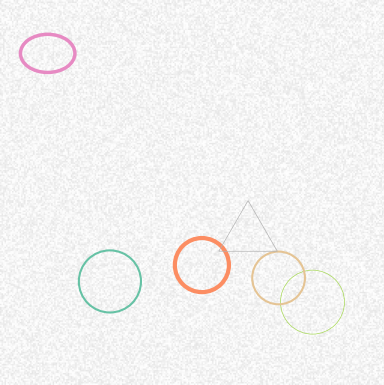[{"shape": "circle", "thickness": 1.5, "radius": 0.4, "center": [0.285, 0.269]}, {"shape": "circle", "thickness": 3, "radius": 0.35, "center": [0.524, 0.311]}, {"shape": "oval", "thickness": 2.5, "radius": 0.35, "center": [0.124, 0.861]}, {"shape": "circle", "thickness": 0.5, "radius": 0.42, "center": [0.812, 0.215]}, {"shape": "circle", "thickness": 1.5, "radius": 0.34, "center": [0.724, 0.278]}, {"shape": "triangle", "thickness": 0.5, "radius": 0.44, "center": [0.644, 0.391]}]